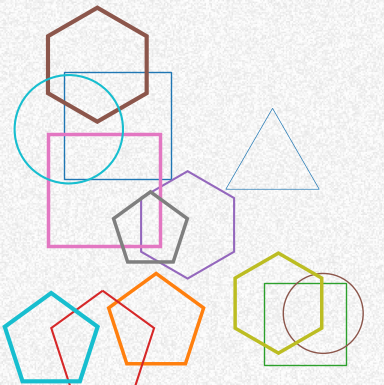[{"shape": "square", "thickness": 1, "radius": 0.7, "center": [0.306, 0.673]}, {"shape": "triangle", "thickness": 0.5, "radius": 0.7, "center": [0.708, 0.579]}, {"shape": "pentagon", "thickness": 2.5, "radius": 0.65, "center": [0.406, 0.16]}, {"shape": "square", "thickness": 1, "radius": 0.53, "center": [0.793, 0.159]}, {"shape": "pentagon", "thickness": 1.5, "radius": 0.7, "center": [0.267, 0.104]}, {"shape": "hexagon", "thickness": 1.5, "radius": 0.7, "center": [0.487, 0.416]}, {"shape": "hexagon", "thickness": 3, "radius": 0.74, "center": [0.253, 0.832]}, {"shape": "circle", "thickness": 1, "radius": 0.52, "center": [0.84, 0.186]}, {"shape": "square", "thickness": 2.5, "radius": 0.73, "center": [0.271, 0.506]}, {"shape": "pentagon", "thickness": 2.5, "radius": 0.5, "center": [0.391, 0.401]}, {"shape": "hexagon", "thickness": 2.5, "radius": 0.65, "center": [0.723, 0.213]}, {"shape": "circle", "thickness": 1.5, "radius": 0.7, "center": [0.179, 0.664]}, {"shape": "pentagon", "thickness": 3, "radius": 0.63, "center": [0.133, 0.112]}]